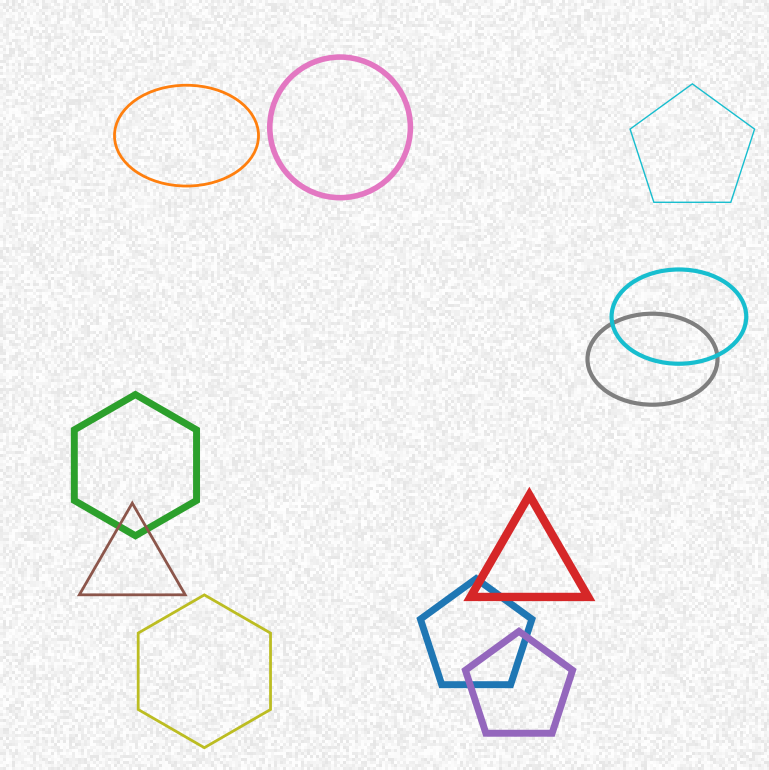[{"shape": "pentagon", "thickness": 2.5, "radius": 0.38, "center": [0.618, 0.172]}, {"shape": "oval", "thickness": 1, "radius": 0.47, "center": [0.242, 0.824]}, {"shape": "hexagon", "thickness": 2.5, "radius": 0.46, "center": [0.176, 0.396]}, {"shape": "triangle", "thickness": 3, "radius": 0.44, "center": [0.687, 0.269]}, {"shape": "pentagon", "thickness": 2.5, "radius": 0.37, "center": [0.674, 0.107]}, {"shape": "triangle", "thickness": 1, "radius": 0.4, "center": [0.172, 0.267]}, {"shape": "circle", "thickness": 2, "radius": 0.46, "center": [0.442, 0.835]}, {"shape": "oval", "thickness": 1.5, "radius": 0.42, "center": [0.847, 0.534]}, {"shape": "hexagon", "thickness": 1, "radius": 0.5, "center": [0.265, 0.128]}, {"shape": "pentagon", "thickness": 0.5, "radius": 0.43, "center": [0.899, 0.806]}, {"shape": "oval", "thickness": 1.5, "radius": 0.44, "center": [0.882, 0.589]}]